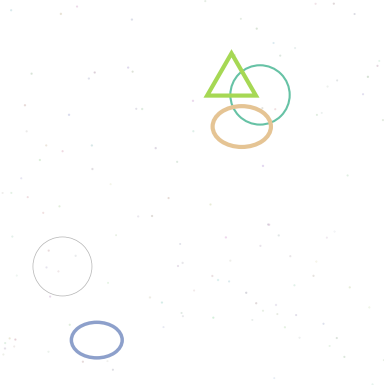[{"shape": "circle", "thickness": 1.5, "radius": 0.39, "center": [0.675, 0.753]}, {"shape": "oval", "thickness": 2.5, "radius": 0.33, "center": [0.251, 0.117]}, {"shape": "triangle", "thickness": 3, "radius": 0.37, "center": [0.601, 0.788]}, {"shape": "oval", "thickness": 3, "radius": 0.38, "center": [0.628, 0.671]}, {"shape": "circle", "thickness": 0.5, "radius": 0.38, "center": [0.162, 0.308]}]